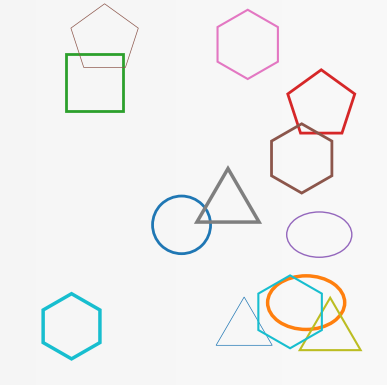[{"shape": "triangle", "thickness": 0.5, "radius": 0.42, "center": [0.63, 0.145]}, {"shape": "circle", "thickness": 2, "radius": 0.37, "center": [0.469, 0.416]}, {"shape": "oval", "thickness": 2.5, "radius": 0.5, "center": [0.79, 0.214]}, {"shape": "square", "thickness": 2, "radius": 0.37, "center": [0.244, 0.785]}, {"shape": "pentagon", "thickness": 2, "radius": 0.45, "center": [0.829, 0.728]}, {"shape": "oval", "thickness": 1, "radius": 0.42, "center": [0.824, 0.391]}, {"shape": "pentagon", "thickness": 0.5, "radius": 0.46, "center": [0.27, 0.899]}, {"shape": "hexagon", "thickness": 2, "radius": 0.45, "center": [0.779, 0.588]}, {"shape": "hexagon", "thickness": 1.5, "radius": 0.45, "center": [0.639, 0.885]}, {"shape": "triangle", "thickness": 2.5, "radius": 0.46, "center": [0.588, 0.47]}, {"shape": "triangle", "thickness": 1.5, "radius": 0.45, "center": [0.852, 0.136]}, {"shape": "hexagon", "thickness": 1.5, "radius": 0.47, "center": [0.749, 0.19]}, {"shape": "hexagon", "thickness": 2.5, "radius": 0.42, "center": [0.185, 0.152]}]